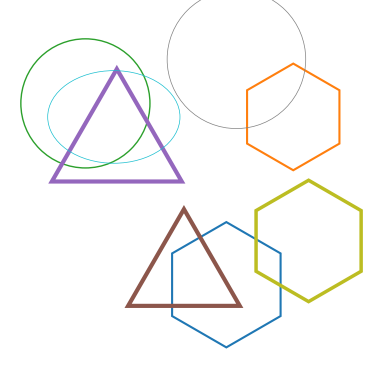[{"shape": "hexagon", "thickness": 1.5, "radius": 0.81, "center": [0.588, 0.26]}, {"shape": "hexagon", "thickness": 1.5, "radius": 0.69, "center": [0.762, 0.696]}, {"shape": "circle", "thickness": 1, "radius": 0.84, "center": [0.222, 0.731]}, {"shape": "triangle", "thickness": 3, "radius": 0.97, "center": [0.303, 0.626]}, {"shape": "triangle", "thickness": 3, "radius": 0.84, "center": [0.478, 0.289]}, {"shape": "circle", "thickness": 0.5, "radius": 0.9, "center": [0.614, 0.846]}, {"shape": "hexagon", "thickness": 2.5, "radius": 0.79, "center": [0.802, 0.374]}, {"shape": "oval", "thickness": 0.5, "radius": 0.86, "center": [0.296, 0.696]}]